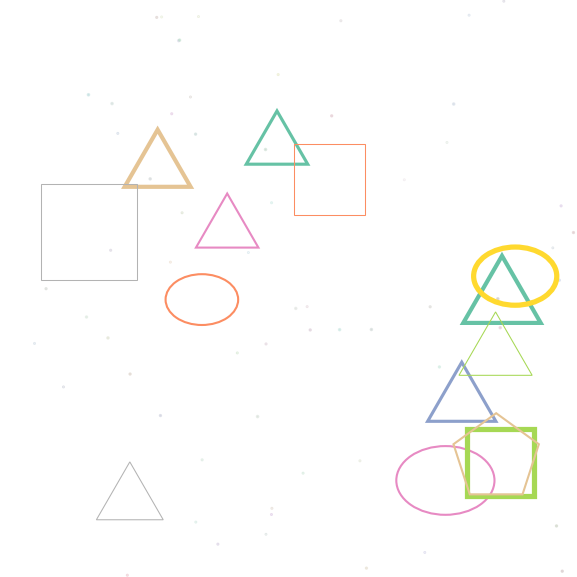[{"shape": "triangle", "thickness": 1.5, "radius": 0.31, "center": [0.48, 0.746]}, {"shape": "triangle", "thickness": 2, "radius": 0.39, "center": [0.869, 0.479]}, {"shape": "square", "thickness": 0.5, "radius": 0.3, "center": [0.571, 0.688]}, {"shape": "oval", "thickness": 1, "radius": 0.31, "center": [0.35, 0.48]}, {"shape": "triangle", "thickness": 1.5, "radius": 0.34, "center": [0.8, 0.304]}, {"shape": "oval", "thickness": 1, "radius": 0.43, "center": [0.771, 0.167]}, {"shape": "triangle", "thickness": 1, "radius": 0.31, "center": [0.393, 0.602]}, {"shape": "square", "thickness": 2.5, "radius": 0.29, "center": [0.866, 0.198]}, {"shape": "triangle", "thickness": 0.5, "radius": 0.37, "center": [0.858, 0.386]}, {"shape": "oval", "thickness": 2.5, "radius": 0.36, "center": [0.892, 0.521]}, {"shape": "triangle", "thickness": 2, "radius": 0.33, "center": [0.273, 0.709]}, {"shape": "pentagon", "thickness": 1, "radius": 0.39, "center": [0.859, 0.206]}, {"shape": "square", "thickness": 0.5, "radius": 0.42, "center": [0.155, 0.597]}, {"shape": "triangle", "thickness": 0.5, "radius": 0.33, "center": [0.225, 0.133]}]